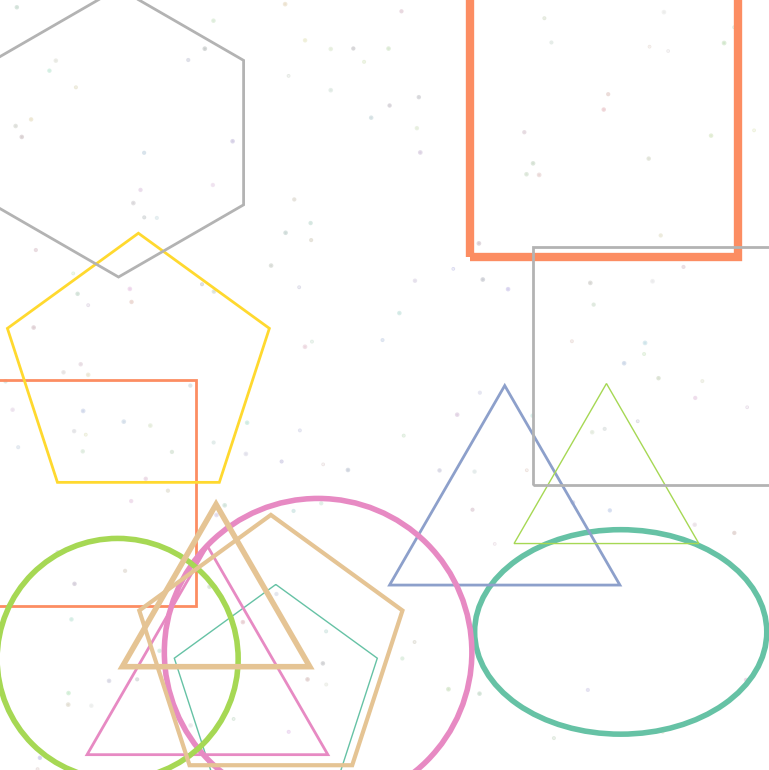[{"shape": "pentagon", "thickness": 0.5, "radius": 0.69, "center": [0.358, 0.102]}, {"shape": "oval", "thickness": 2, "radius": 0.95, "center": [0.806, 0.179]}, {"shape": "square", "thickness": 3, "radius": 0.87, "center": [0.785, 0.84]}, {"shape": "square", "thickness": 1, "radius": 0.73, "center": [0.107, 0.359]}, {"shape": "triangle", "thickness": 1, "radius": 0.86, "center": [0.656, 0.327]}, {"shape": "triangle", "thickness": 1, "radius": 0.9, "center": [0.269, 0.11]}, {"shape": "circle", "thickness": 2, "radius": 1.0, "center": [0.413, 0.153]}, {"shape": "circle", "thickness": 2, "radius": 0.78, "center": [0.153, 0.144]}, {"shape": "triangle", "thickness": 0.5, "radius": 0.69, "center": [0.788, 0.363]}, {"shape": "pentagon", "thickness": 1, "radius": 0.89, "center": [0.18, 0.518]}, {"shape": "triangle", "thickness": 2, "radius": 0.7, "center": [0.281, 0.204]}, {"shape": "pentagon", "thickness": 1.5, "radius": 0.9, "center": [0.352, 0.152]}, {"shape": "square", "thickness": 1, "radius": 0.77, "center": [0.846, 0.525]}, {"shape": "hexagon", "thickness": 1, "radius": 0.94, "center": [0.154, 0.828]}]